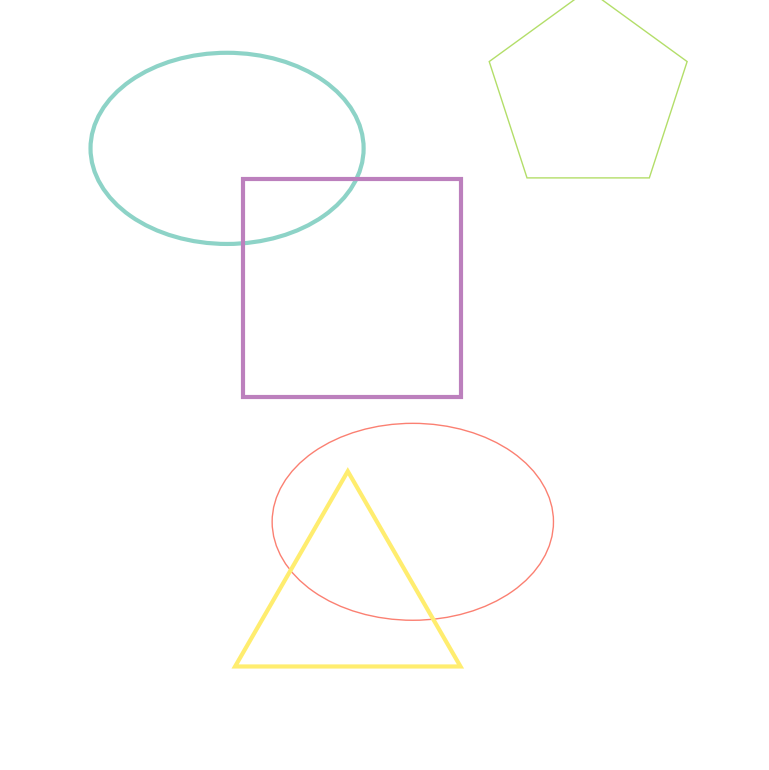[{"shape": "oval", "thickness": 1.5, "radius": 0.89, "center": [0.295, 0.807]}, {"shape": "oval", "thickness": 0.5, "radius": 0.91, "center": [0.536, 0.322]}, {"shape": "pentagon", "thickness": 0.5, "radius": 0.68, "center": [0.764, 0.878]}, {"shape": "square", "thickness": 1.5, "radius": 0.71, "center": [0.457, 0.626]}, {"shape": "triangle", "thickness": 1.5, "radius": 0.85, "center": [0.452, 0.219]}]